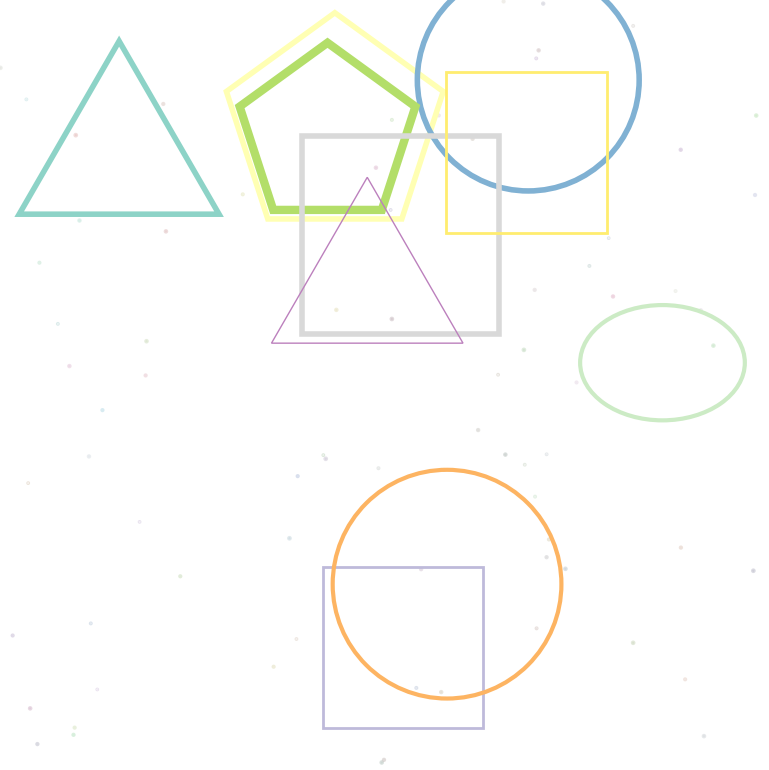[{"shape": "triangle", "thickness": 2, "radius": 0.75, "center": [0.155, 0.797]}, {"shape": "pentagon", "thickness": 2, "radius": 0.74, "center": [0.435, 0.835]}, {"shape": "square", "thickness": 1, "radius": 0.52, "center": [0.523, 0.159]}, {"shape": "circle", "thickness": 2, "radius": 0.72, "center": [0.686, 0.896]}, {"shape": "circle", "thickness": 1.5, "radius": 0.74, "center": [0.581, 0.241]}, {"shape": "pentagon", "thickness": 3, "radius": 0.6, "center": [0.425, 0.824]}, {"shape": "square", "thickness": 2, "radius": 0.64, "center": [0.52, 0.695]}, {"shape": "triangle", "thickness": 0.5, "radius": 0.72, "center": [0.477, 0.626]}, {"shape": "oval", "thickness": 1.5, "radius": 0.53, "center": [0.86, 0.529]}, {"shape": "square", "thickness": 1, "radius": 0.52, "center": [0.684, 0.802]}]